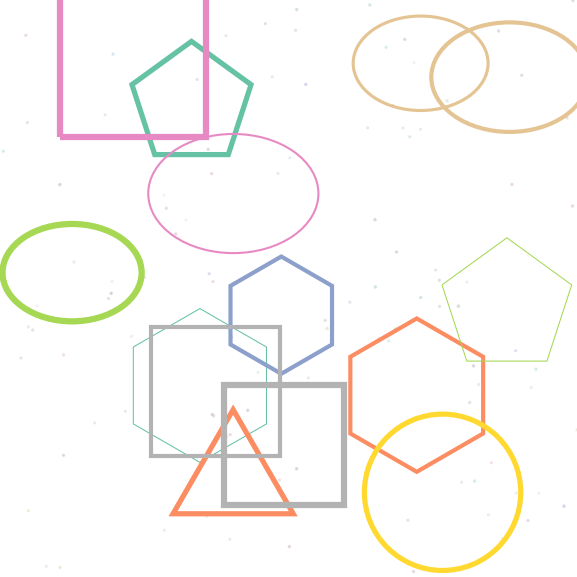[{"shape": "hexagon", "thickness": 0.5, "radius": 0.67, "center": [0.346, 0.332]}, {"shape": "pentagon", "thickness": 2.5, "radius": 0.54, "center": [0.332, 0.819]}, {"shape": "triangle", "thickness": 2.5, "radius": 0.6, "center": [0.404, 0.17]}, {"shape": "hexagon", "thickness": 2, "radius": 0.66, "center": [0.722, 0.315]}, {"shape": "hexagon", "thickness": 2, "radius": 0.51, "center": [0.487, 0.453]}, {"shape": "oval", "thickness": 1, "radius": 0.74, "center": [0.404, 0.664]}, {"shape": "square", "thickness": 3, "radius": 0.63, "center": [0.231, 0.888]}, {"shape": "pentagon", "thickness": 0.5, "radius": 0.59, "center": [0.878, 0.469]}, {"shape": "oval", "thickness": 3, "radius": 0.6, "center": [0.125, 0.527]}, {"shape": "circle", "thickness": 2.5, "radius": 0.68, "center": [0.766, 0.147]}, {"shape": "oval", "thickness": 1.5, "radius": 0.58, "center": [0.728, 0.89]}, {"shape": "oval", "thickness": 2, "radius": 0.68, "center": [0.882, 0.866]}, {"shape": "square", "thickness": 2, "radius": 0.56, "center": [0.374, 0.322]}, {"shape": "square", "thickness": 3, "radius": 0.52, "center": [0.492, 0.229]}]